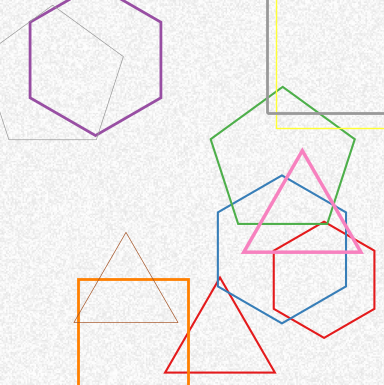[{"shape": "triangle", "thickness": 1.5, "radius": 0.82, "center": [0.571, 0.115]}, {"shape": "hexagon", "thickness": 1.5, "radius": 0.75, "center": [0.842, 0.273]}, {"shape": "hexagon", "thickness": 1.5, "radius": 0.96, "center": [0.732, 0.352]}, {"shape": "pentagon", "thickness": 1.5, "radius": 0.98, "center": [0.734, 0.578]}, {"shape": "hexagon", "thickness": 2, "radius": 0.98, "center": [0.248, 0.844]}, {"shape": "square", "thickness": 2, "radius": 0.71, "center": [0.344, 0.132]}, {"shape": "square", "thickness": 1, "radius": 0.84, "center": [0.885, 0.836]}, {"shape": "triangle", "thickness": 0.5, "radius": 0.78, "center": [0.327, 0.24]}, {"shape": "triangle", "thickness": 2.5, "radius": 0.88, "center": [0.785, 0.433]}, {"shape": "pentagon", "thickness": 0.5, "radius": 0.97, "center": [0.137, 0.793]}, {"shape": "square", "thickness": 2, "radius": 0.95, "center": [0.882, 0.896]}]